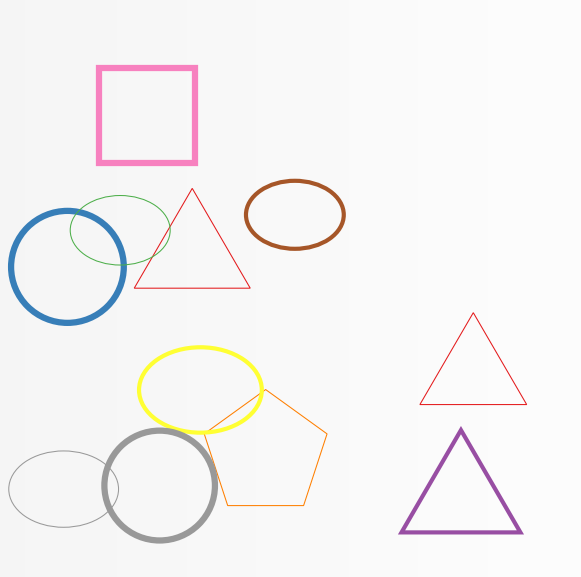[{"shape": "triangle", "thickness": 0.5, "radius": 0.58, "center": [0.331, 0.558]}, {"shape": "triangle", "thickness": 0.5, "radius": 0.53, "center": [0.814, 0.352]}, {"shape": "circle", "thickness": 3, "radius": 0.48, "center": [0.116, 0.537]}, {"shape": "oval", "thickness": 0.5, "radius": 0.43, "center": [0.207, 0.6]}, {"shape": "triangle", "thickness": 2, "radius": 0.59, "center": [0.793, 0.136]}, {"shape": "pentagon", "thickness": 0.5, "radius": 0.56, "center": [0.457, 0.214]}, {"shape": "oval", "thickness": 2, "radius": 0.53, "center": [0.345, 0.324]}, {"shape": "oval", "thickness": 2, "radius": 0.42, "center": [0.507, 0.627]}, {"shape": "square", "thickness": 3, "radius": 0.41, "center": [0.253, 0.799]}, {"shape": "circle", "thickness": 3, "radius": 0.48, "center": [0.275, 0.158]}, {"shape": "oval", "thickness": 0.5, "radius": 0.47, "center": [0.11, 0.152]}]